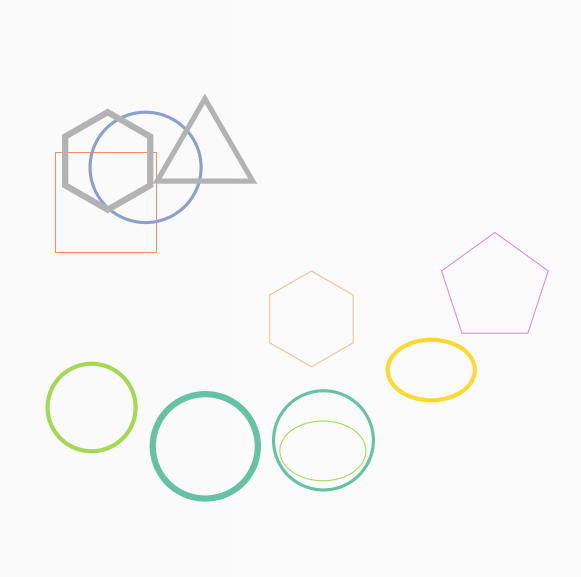[{"shape": "circle", "thickness": 1.5, "radius": 0.43, "center": [0.557, 0.237]}, {"shape": "circle", "thickness": 3, "radius": 0.45, "center": [0.353, 0.226]}, {"shape": "square", "thickness": 0.5, "radius": 0.43, "center": [0.181, 0.649]}, {"shape": "circle", "thickness": 1.5, "radius": 0.48, "center": [0.25, 0.709]}, {"shape": "pentagon", "thickness": 0.5, "radius": 0.48, "center": [0.851, 0.5]}, {"shape": "oval", "thickness": 0.5, "radius": 0.37, "center": [0.556, 0.218]}, {"shape": "circle", "thickness": 2, "radius": 0.38, "center": [0.158, 0.293]}, {"shape": "oval", "thickness": 2, "radius": 0.37, "center": [0.742, 0.358]}, {"shape": "hexagon", "thickness": 0.5, "radius": 0.41, "center": [0.536, 0.447]}, {"shape": "triangle", "thickness": 2.5, "radius": 0.48, "center": [0.353, 0.733]}, {"shape": "hexagon", "thickness": 3, "radius": 0.42, "center": [0.185, 0.72]}]